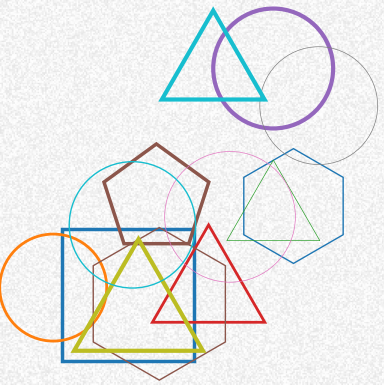[{"shape": "square", "thickness": 2.5, "radius": 0.86, "center": [0.333, 0.234]}, {"shape": "hexagon", "thickness": 1, "radius": 0.75, "center": [0.762, 0.465]}, {"shape": "circle", "thickness": 2, "radius": 0.69, "center": [0.138, 0.253]}, {"shape": "triangle", "thickness": 0.5, "radius": 0.7, "center": [0.71, 0.445]}, {"shape": "triangle", "thickness": 2, "radius": 0.84, "center": [0.542, 0.247]}, {"shape": "circle", "thickness": 3, "radius": 0.78, "center": [0.71, 0.822]}, {"shape": "hexagon", "thickness": 1, "radius": 0.99, "center": [0.414, 0.211]}, {"shape": "pentagon", "thickness": 2.5, "radius": 0.72, "center": [0.406, 0.483]}, {"shape": "circle", "thickness": 0.5, "radius": 0.85, "center": [0.597, 0.437]}, {"shape": "circle", "thickness": 0.5, "radius": 0.77, "center": [0.828, 0.726]}, {"shape": "triangle", "thickness": 3, "radius": 0.97, "center": [0.36, 0.185]}, {"shape": "triangle", "thickness": 3, "radius": 0.77, "center": [0.554, 0.819]}, {"shape": "circle", "thickness": 1, "radius": 0.82, "center": [0.344, 0.416]}]